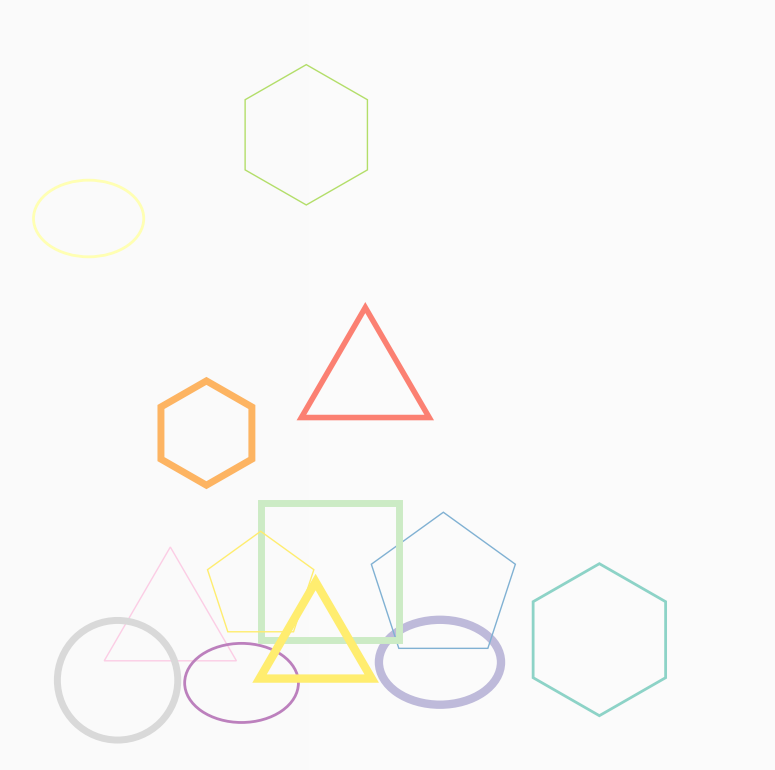[{"shape": "hexagon", "thickness": 1, "radius": 0.49, "center": [0.773, 0.169]}, {"shape": "oval", "thickness": 1, "radius": 0.36, "center": [0.114, 0.716]}, {"shape": "oval", "thickness": 3, "radius": 0.39, "center": [0.568, 0.14]}, {"shape": "triangle", "thickness": 2, "radius": 0.48, "center": [0.471, 0.505]}, {"shape": "pentagon", "thickness": 0.5, "radius": 0.49, "center": [0.572, 0.237]}, {"shape": "hexagon", "thickness": 2.5, "radius": 0.34, "center": [0.266, 0.438]}, {"shape": "hexagon", "thickness": 0.5, "radius": 0.46, "center": [0.395, 0.825]}, {"shape": "triangle", "thickness": 0.5, "radius": 0.49, "center": [0.22, 0.191]}, {"shape": "circle", "thickness": 2.5, "radius": 0.39, "center": [0.152, 0.117]}, {"shape": "oval", "thickness": 1, "radius": 0.37, "center": [0.312, 0.113]}, {"shape": "square", "thickness": 2.5, "radius": 0.45, "center": [0.426, 0.258]}, {"shape": "triangle", "thickness": 3, "radius": 0.42, "center": [0.407, 0.161]}, {"shape": "pentagon", "thickness": 0.5, "radius": 0.36, "center": [0.336, 0.238]}]